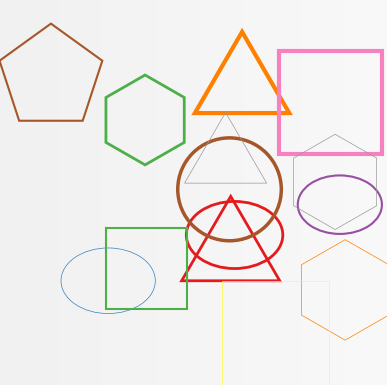[{"shape": "oval", "thickness": 2, "radius": 0.62, "center": [0.605, 0.39]}, {"shape": "triangle", "thickness": 2, "radius": 0.73, "center": [0.595, 0.344]}, {"shape": "oval", "thickness": 0.5, "radius": 0.61, "center": [0.279, 0.271]}, {"shape": "hexagon", "thickness": 2, "radius": 0.58, "center": [0.374, 0.688]}, {"shape": "square", "thickness": 1.5, "radius": 0.53, "center": [0.378, 0.303]}, {"shape": "oval", "thickness": 1.5, "radius": 0.54, "center": [0.877, 0.468]}, {"shape": "triangle", "thickness": 3, "radius": 0.7, "center": [0.625, 0.777]}, {"shape": "hexagon", "thickness": 0.5, "radius": 0.65, "center": [0.891, 0.247]}, {"shape": "square", "thickness": 0.5, "radius": 0.69, "center": [0.711, 0.133]}, {"shape": "circle", "thickness": 2.5, "radius": 0.67, "center": [0.592, 0.508]}, {"shape": "pentagon", "thickness": 1.5, "radius": 0.7, "center": [0.131, 0.799]}, {"shape": "square", "thickness": 3, "radius": 0.67, "center": [0.853, 0.735]}, {"shape": "triangle", "thickness": 0.5, "radius": 0.61, "center": [0.582, 0.585]}, {"shape": "hexagon", "thickness": 0.5, "radius": 0.62, "center": [0.865, 0.528]}]